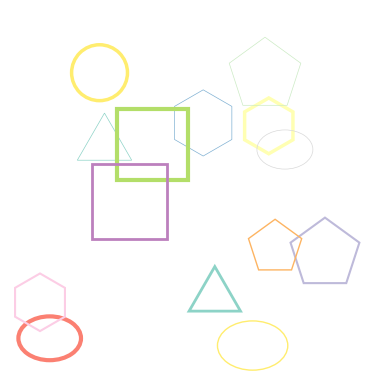[{"shape": "triangle", "thickness": 0.5, "radius": 0.41, "center": [0.271, 0.625]}, {"shape": "triangle", "thickness": 2, "radius": 0.39, "center": [0.558, 0.23]}, {"shape": "hexagon", "thickness": 2.5, "radius": 0.36, "center": [0.698, 0.673]}, {"shape": "pentagon", "thickness": 1.5, "radius": 0.47, "center": [0.844, 0.341]}, {"shape": "oval", "thickness": 3, "radius": 0.41, "center": [0.129, 0.121]}, {"shape": "hexagon", "thickness": 0.5, "radius": 0.43, "center": [0.528, 0.681]}, {"shape": "pentagon", "thickness": 1, "radius": 0.36, "center": [0.715, 0.358]}, {"shape": "square", "thickness": 3, "radius": 0.46, "center": [0.397, 0.625]}, {"shape": "hexagon", "thickness": 1.5, "radius": 0.37, "center": [0.104, 0.215]}, {"shape": "oval", "thickness": 0.5, "radius": 0.36, "center": [0.74, 0.612]}, {"shape": "square", "thickness": 2, "radius": 0.49, "center": [0.336, 0.476]}, {"shape": "pentagon", "thickness": 0.5, "radius": 0.49, "center": [0.688, 0.806]}, {"shape": "oval", "thickness": 1, "radius": 0.46, "center": [0.656, 0.103]}, {"shape": "circle", "thickness": 2.5, "radius": 0.36, "center": [0.259, 0.811]}]